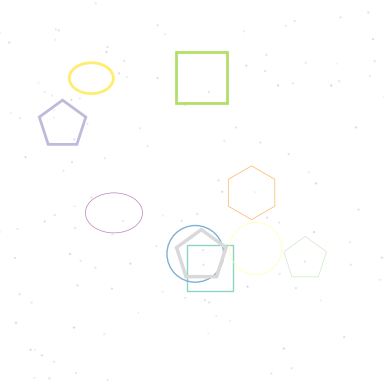[{"shape": "square", "thickness": 1, "radius": 0.3, "center": [0.546, 0.303]}, {"shape": "circle", "thickness": 0.5, "radius": 0.34, "center": [0.664, 0.354]}, {"shape": "pentagon", "thickness": 2, "radius": 0.32, "center": [0.162, 0.676]}, {"shape": "circle", "thickness": 1, "radius": 0.37, "center": [0.507, 0.341]}, {"shape": "hexagon", "thickness": 0.5, "radius": 0.35, "center": [0.653, 0.499]}, {"shape": "square", "thickness": 2, "radius": 0.33, "center": [0.523, 0.799]}, {"shape": "pentagon", "thickness": 2.5, "radius": 0.34, "center": [0.523, 0.336]}, {"shape": "oval", "thickness": 0.5, "radius": 0.37, "center": [0.296, 0.447]}, {"shape": "pentagon", "thickness": 0.5, "radius": 0.29, "center": [0.793, 0.328]}, {"shape": "oval", "thickness": 2, "radius": 0.29, "center": [0.237, 0.797]}]